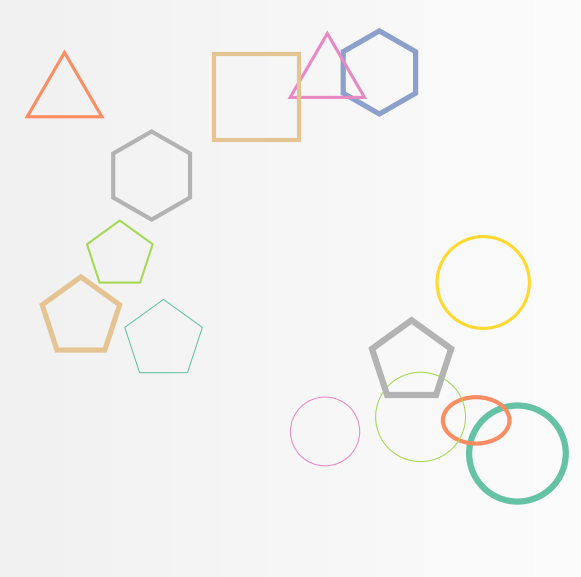[{"shape": "circle", "thickness": 3, "radius": 0.42, "center": [0.89, 0.214]}, {"shape": "pentagon", "thickness": 0.5, "radius": 0.35, "center": [0.281, 0.411]}, {"shape": "triangle", "thickness": 1.5, "radius": 0.37, "center": [0.111, 0.834]}, {"shape": "oval", "thickness": 2, "radius": 0.29, "center": [0.819, 0.271]}, {"shape": "hexagon", "thickness": 2.5, "radius": 0.36, "center": [0.653, 0.874]}, {"shape": "circle", "thickness": 0.5, "radius": 0.3, "center": [0.559, 0.252]}, {"shape": "triangle", "thickness": 1.5, "radius": 0.37, "center": [0.563, 0.867]}, {"shape": "pentagon", "thickness": 1, "radius": 0.3, "center": [0.206, 0.558]}, {"shape": "circle", "thickness": 0.5, "radius": 0.39, "center": [0.724, 0.277]}, {"shape": "circle", "thickness": 1.5, "radius": 0.4, "center": [0.831, 0.51]}, {"shape": "square", "thickness": 2, "radius": 0.37, "center": [0.441, 0.831]}, {"shape": "pentagon", "thickness": 2.5, "radius": 0.35, "center": [0.139, 0.45]}, {"shape": "pentagon", "thickness": 3, "radius": 0.36, "center": [0.708, 0.373]}, {"shape": "hexagon", "thickness": 2, "radius": 0.38, "center": [0.261, 0.695]}]